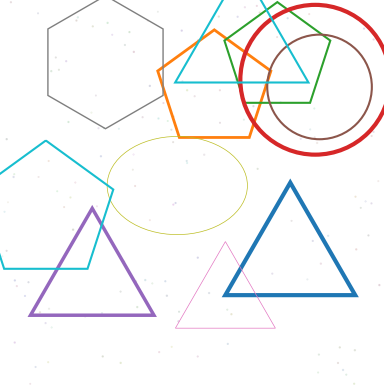[{"shape": "triangle", "thickness": 3, "radius": 0.97, "center": [0.754, 0.331]}, {"shape": "pentagon", "thickness": 2, "radius": 0.77, "center": [0.557, 0.768]}, {"shape": "pentagon", "thickness": 1.5, "radius": 0.72, "center": [0.72, 0.85]}, {"shape": "circle", "thickness": 3, "radius": 0.97, "center": [0.819, 0.793]}, {"shape": "triangle", "thickness": 2.5, "radius": 0.93, "center": [0.24, 0.274]}, {"shape": "circle", "thickness": 1.5, "radius": 0.68, "center": [0.83, 0.774]}, {"shape": "triangle", "thickness": 0.5, "radius": 0.75, "center": [0.585, 0.223]}, {"shape": "hexagon", "thickness": 1, "radius": 0.86, "center": [0.274, 0.838]}, {"shape": "oval", "thickness": 0.5, "radius": 0.91, "center": [0.46, 0.518]}, {"shape": "pentagon", "thickness": 1.5, "radius": 0.92, "center": [0.119, 0.451]}, {"shape": "triangle", "thickness": 1.5, "radius": 1.0, "center": [0.628, 0.886]}]